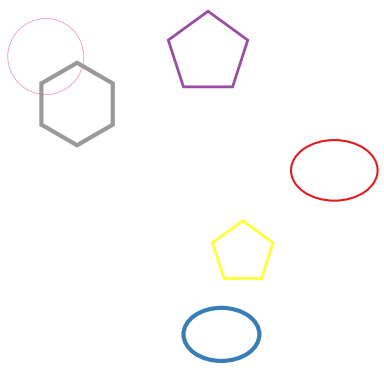[{"shape": "oval", "thickness": 1.5, "radius": 0.56, "center": [0.868, 0.558]}, {"shape": "oval", "thickness": 3, "radius": 0.49, "center": [0.575, 0.131]}, {"shape": "pentagon", "thickness": 2, "radius": 0.54, "center": [0.54, 0.862]}, {"shape": "pentagon", "thickness": 2, "radius": 0.41, "center": [0.631, 0.344]}, {"shape": "circle", "thickness": 0.5, "radius": 0.49, "center": [0.119, 0.853]}, {"shape": "hexagon", "thickness": 3, "radius": 0.54, "center": [0.2, 0.73]}]